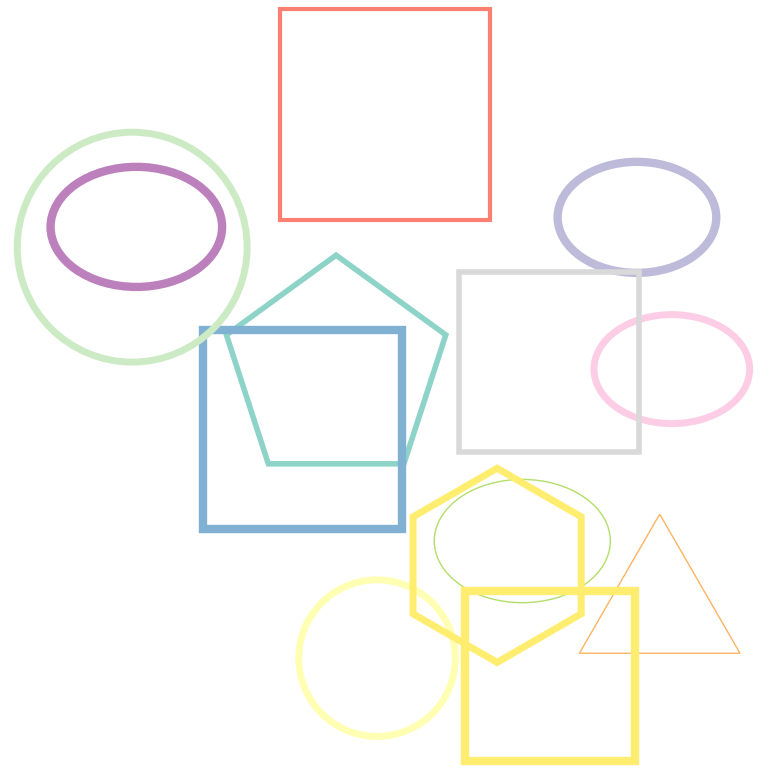[{"shape": "pentagon", "thickness": 2, "radius": 0.75, "center": [0.436, 0.519]}, {"shape": "circle", "thickness": 2.5, "radius": 0.51, "center": [0.49, 0.145]}, {"shape": "oval", "thickness": 3, "radius": 0.52, "center": [0.827, 0.718]}, {"shape": "square", "thickness": 1.5, "radius": 0.68, "center": [0.5, 0.851]}, {"shape": "square", "thickness": 3, "radius": 0.65, "center": [0.393, 0.442]}, {"shape": "triangle", "thickness": 0.5, "radius": 0.6, "center": [0.857, 0.212]}, {"shape": "oval", "thickness": 0.5, "radius": 0.57, "center": [0.678, 0.297]}, {"shape": "oval", "thickness": 2.5, "radius": 0.51, "center": [0.872, 0.521]}, {"shape": "square", "thickness": 2, "radius": 0.58, "center": [0.713, 0.53]}, {"shape": "oval", "thickness": 3, "radius": 0.56, "center": [0.177, 0.705]}, {"shape": "circle", "thickness": 2.5, "radius": 0.75, "center": [0.172, 0.679]}, {"shape": "square", "thickness": 3, "radius": 0.55, "center": [0.714, 0.122]}, {"shape": "hexagon", "thickness": 2.5, "radius": 0.63, "center": [0.646, 0.266]}]